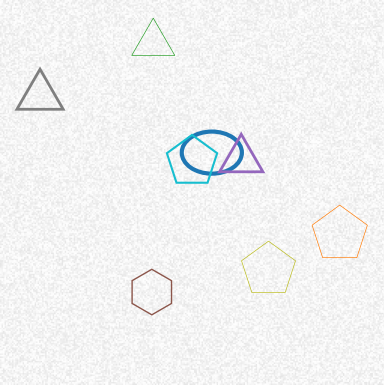[{"shape": "oval", "thickness": 3, "radius": 0.39, "center": [0.55, 0.604]}, {"shape": "pentagon", "thickness": 0.5, "radius": 0.38, "center": [0.882, 0.392]}, {"shape": "triangle", "thickness": 0.5, "radius": 0.32, "center": [0.398, 0.888]}, {"shape": "triangle", "thickness": 2, "radius": 0.32, "center": [0.627, 0.586]}, {"shape": "hexagon", "thickness": 1, "radius": 0.3, "center": [0.394, 0.241]}, {"shape": "triangle", "thickness": 2, "radius": 0.35, "center": [0.104, 0.751]}, {"shape": "pentagon", "thickness": 0.5, "radius": 0.37, "center": [0.697, 0.3]}, {"shape": "pentagon", "thickness": 1.5, "radius": 0.34, "center": [0.499, 0.581]}]